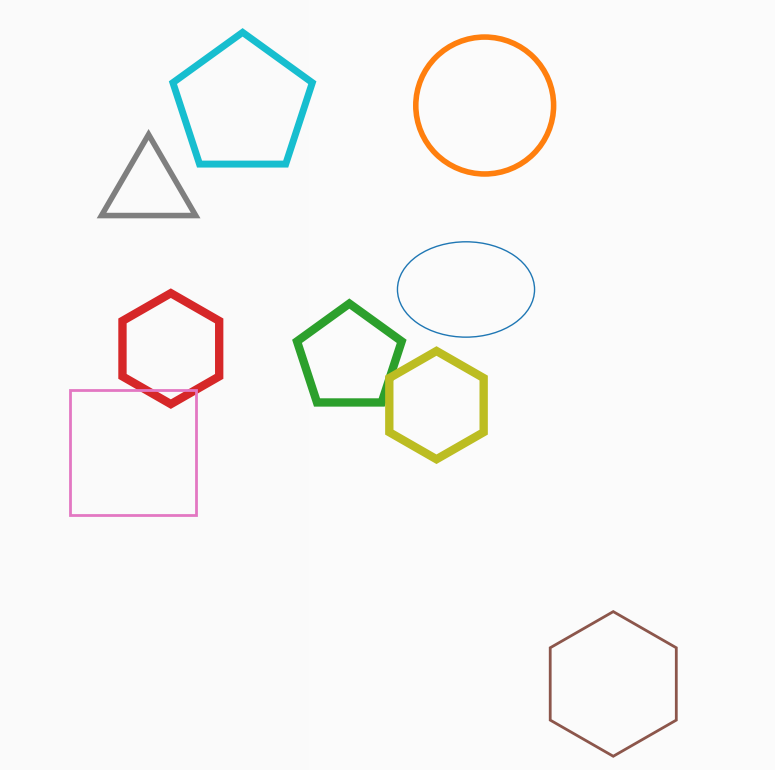[{"shape": "oval", "thickness": 0.5, "radius": 0.44, "center": [0.601, 0.624]}, {"shape": "circle", "thickness": 2, "radius": 0.44, "center": [0.625, 0.863]}, {"shape": "pentagon", "thickness": 3, "radius": 0.35, "center": [0.451, 0.535]}, {"shape": "hexagon", "thickness": 3, "radius": 0.36, "center": [0.22, 0.547]}, {"shape": "hexagon", "thickness": 1, "radius": 0.47, "center": [0.791, 0.112]}, {"shape": "square", "thickness": 1, "radius": 0.4, "center": [0.172, 0.412]}, {"shape": "triangle", "thickness": 2, "radius": 0.35, "center": [0.192, 0.755]}, {"shape": "hexagon", "thickness": 3, "radius": 0.35, "center": [0.563, 0.474]}, {"shape": "pentagon", "thickness": 2.5, "radius": 0.47, "center": [0.313, 0.863]}]